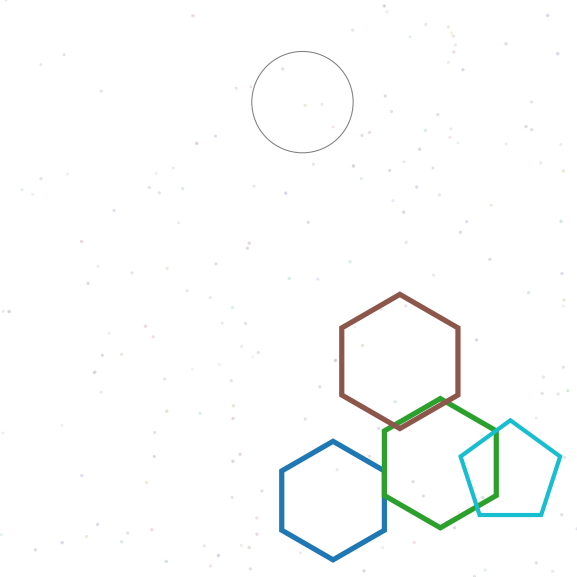[{"shape": "hexagon", "thickness": 2.5, "radius": 0.51, "center": [0.577, 0.132]}, {"shape": "hexagon", "thickness": 2.5, "radius": 0.56, "center": [0.762, 0.197]}, {"shape": "hexagon", "thickness": 2.5, "radius": 0.58, "center": [0.692, 0.373]}, {"shape": "circle", "thickness": 0.5, "radius": 0.44, "center": [0.524, 0.822]}, {"shape": "pentagon", "thickness": 2, "radius": 0.45, "center": [0.884, 0.181]}]